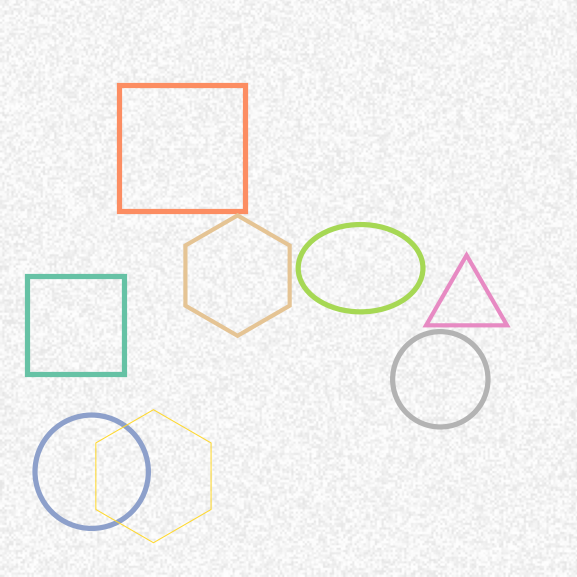[{"shape": "square", "thickness": 2.5, "radius": 0.42, "center": [0.131, 0.436]}, {"shape": "square", "thickness": 2.5, "radius": 0.55, "center": [0.315, 0.743]}, {"shape": "circle", "thickness": 2.5, "radius": 0.49, "center": [0.159, 0.182]}, {"shape": "triangle", "thickness": 2, "radius": 0.4, "center": [0.808, 0.476]}, {"shape": "oval", "thickness": 2.5, "radius": 0.54, "center": [0.624, 0.535]}, {"shape": "hexagon", "thickness": 0.5, "radius": 0.58, "center": [0.266, 0.175]}, {"shape": "hexagon", "thickness": 2, "radius": 0.52, "center": [0.411, 0.522]}, {"shape": "circle", "thickness": 2.5, "radius": 0.41, "center": [0.762, 0.342]}]